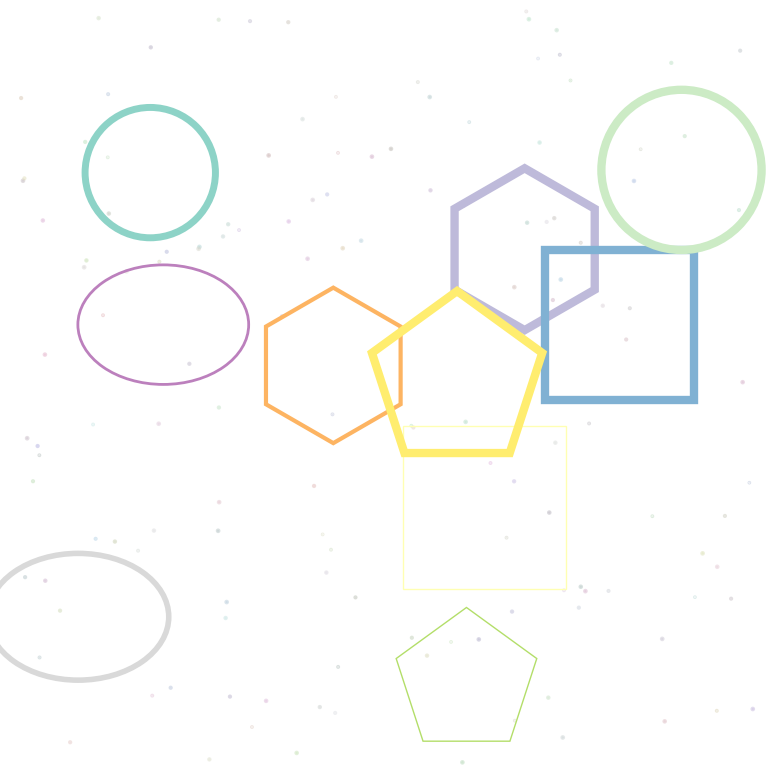[{"shape": "circle", "thickness": 2.5, "radius": 0.42, "center": [0.195, 0.776]}, {"shape": "square", "thickness": 0.5, "radius": 0.53, "center": [0.629, 0.341]}, {"shape": "hexagon", "thickness": 3, "radius": 0.53, "center": [0.681, 0.676]}, {"shape": "square", "thickness": 3, "radius": 0.49, "center": [0.805, 0.578]}, {"shape": "hexagon", "thickness": 1.5, "radius": 0.5, "center": [0.433, 0.525]}, {"shape": "pentagon", "thickness": 0.5, "radius": 0.48, "center": [0.606, 0.115]}, {"shape": "oval", "thickness": 2, "radius": 0.59, "center": [0.102, 0.199]}, {"shape": "oval", "thickness": 1, "radius": 0.55, "center": [0.212, 0.578]}, {"shape": "circle", "thickness": 3, "radius": 0.52, "center": [0.885, 0.779]}, {"shape": "pentagon", "thickness": 3, "radius": 0.58, "center": [0.594, 0.506]}]